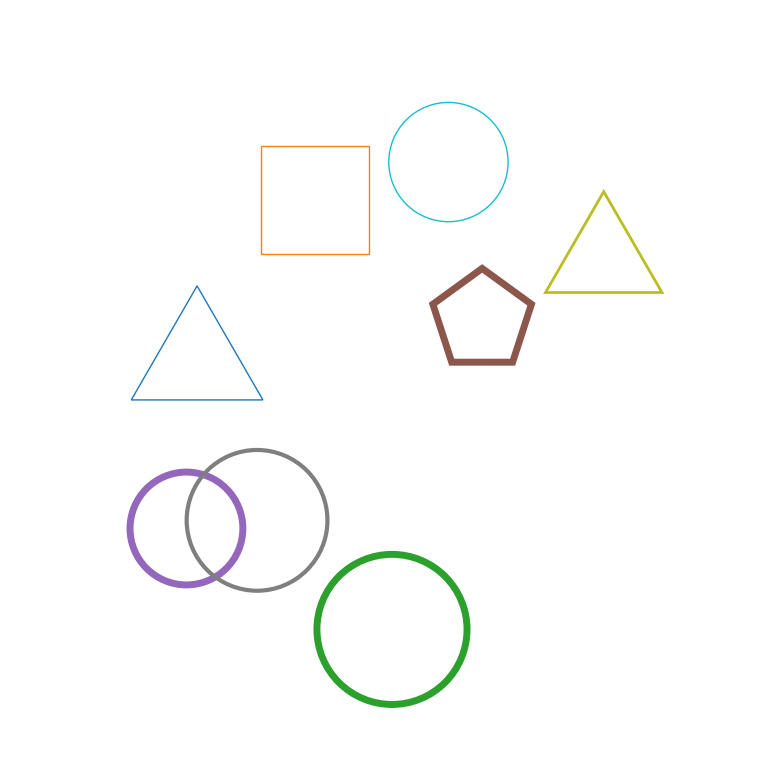[{"shape": "triangle", "thickness": 0.5, "radius": 0.49, "center": [0.256, 0.53]}, {"shape": "square", "thickness": 0.5, "radius": 0.35, "center": [0.409, 0.74]}, {"shape": "circle", "thickness": 2.5, "radius": 0.49, "center": [0.509, 0.183]}, {"shape": "circle", "thickness": 2.5, "radius": 0.37, "center": [0.242, 0.314]}, {"shape": "pentagon", "thickness": 2.5, "radius": 0.34, "center": [0.626, 0.584]}, {"shape": "circle", "thickness": 1.5, "radius": 0.46, "center": [0.334, 0.324]}, {"shape": "triangle", "thickness": 1, "radius": 0.44, "center": [0.784, 0.664]}, {"shape": "circle", "thickness": 0.5, "radius": 0.39, "center": [0.582, 0.79]}]